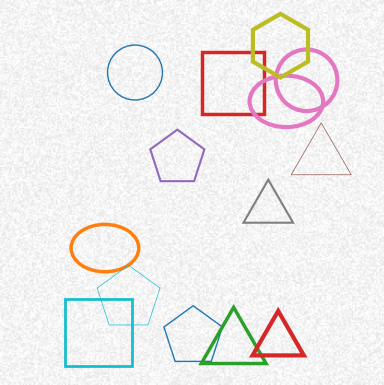[{"shape": "circle", "thickness": 1, "radius": 0.36, "center": [0.351, 0.812]}, {"shape": "pentagon", "thickness": 1, "radius": 0.4, "center": [0.502, 0.126]}, {"shape": "oval", "thickness": 2.5, "radius": 0.44, "center": [0.273, 0.356]}, {"shape": "triangle", "thickness": 2.5, "radius": 0.49, "center": [0.607, 0.104]}, {"shape": "square", "thickness": 2.5, "radius": 0.4, "center": [0.606, 0.784]}, {"shape": "triangle", "thickness": 3, "radius": 0.38, "center": [0.723, 0.115]}, {"shape": "pentagon", "thickness": 1.5, "radius": 0.37, "center": [0.461, 0.589]}, {"shape": "triangle", "thickness": 0.5, "radius": 0.45, "center": [0.834, 0.591]}, {"shape": "oval", "thickness": 3, "radius": 0.48, "center": [0.744, 0.737]}, {"shape": "circle", "thickness": 3, "radius": 0.4, "center": [0.796, 0.791]}, {"shape": "triangle", "thickness": 1.5, "radius": 0.37, "center": [0.697, 0.459]}, {"shape": "hexagon", "thickness": 3, "radius": 0.41, "center": [0.728, 0.881]}, {"shape": "square", "thickness": 2, "radius": 0.43, "center": [0.256, 0.136]}, {"shape": "pentagon", "thickness": 0.5, "radius": 0.43, "center": [0.334, 0.225]}]